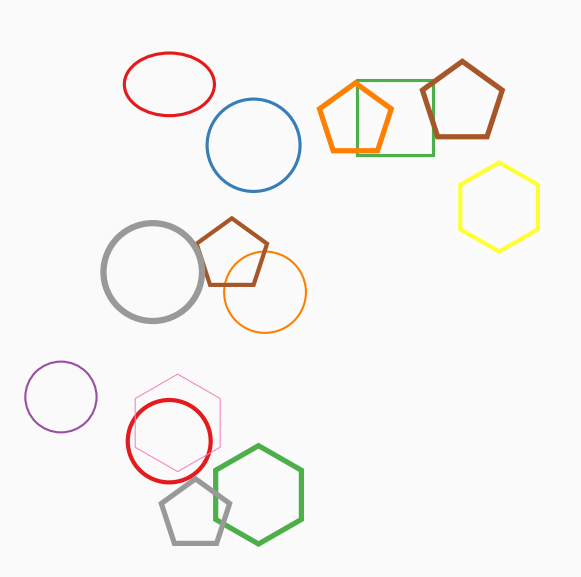[{"shape": "circle", "thickness": 2, "radius": 0.36, "center": [0.291, 0.235]}, {"shape": "oval", "thickness": 1.5, "radius": 0.39, "center": [0.291, 0.853]}, {"shape": "circle", "thickness": 1.5, "radius": 0.4, "center": [0.436, 0.748]}, {"shape": "hexagon", "thickness": 2.5, "radius": 0.43, "center": [0.445, 0.142]}, {"shape": "square", "thickness": 1.5, "radius": 0.33, "center": [0.679, 0.795]}, {"shape": "circle", "thickness": 1, "radius": 0.31, "center": [0.105, 0.312]}, {"shape": "circle", "thickness": 1, "radius": 0.35, "center": [0.456, 0.493]}, {"shape": "pentagon", "thickness": 2.5, "radius": 0.32, "center": [0.611, 0.791]}, {"shape": "hexagon", "thickness": 2, "radius": 0.39, "center": [0.859, 0.641]}, {"shape": "pentagon", "thickness": 2.5, "radius": 0.36, "center": [0.795, 0.821]}, {"shape": "pentagon", "thickness": 2, "radius": 0.32, "center": [0.399, 0.557]}, {"shape": "hexagon", "thickness": 0.5, "radius": 0.42, "center": [0.306, 0.267]}, {"shape": "circle", "thickness": 3, "radius": 0.42, "center": [0.263, 0.528]}, {"shape": "pentagon", "thickness": 2.5, "radius": 0.31, "center": [0.336, 0.108]}]